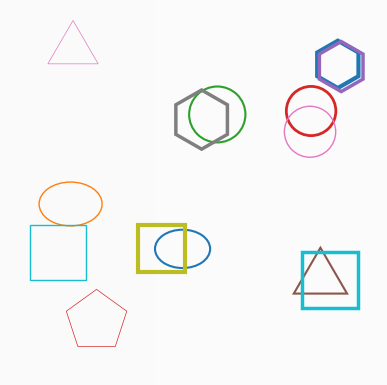[{"shape": "hexagon", "thickness": 3, "radius": 0.31, "center": [0.872, 0.833]}, {"shape": "oval", "thickness": 1.5, "radius": 0.36, "center": [0.471, 0.354]}, {"shape": "oval", "thickness": 1, "radius": 0.41, "center": [0.182, 0.47]}, {"shape": "circle", "thickness": 1.5, "radius": 0.36, "center": [0.561, 0.703]}, {"shape": "pentagon", "thickness": 0.5, "radius": 0.41, "center": [0.249, 0.166]}, {"shape": "circle", "thickness": 2, "radius": 0.32, "center": [0.803, 0.712]}, {"shape": "hexagon", "thickness": 2.5, "radius": 0.32, "center": [0.881, 0.827]}, {"shape": "triangle", "thickness": 1.5, "radius": 0.4, "center": [0.827, 0.277]}, {"shape": "circle", "thickness": 1, "radius": 0.33, "center": [0.8, 0.658]}, {"shape": "triangle", "thickness": 0.5, "radius": 0.38, "center": [0.188, 0.872]}, {"shape": "hexagon", "thickness": 2.5, "radius": 0.38, "center": [0.52, 0.689]}, {"shape": "square", "thickness": 3, "radius": 0.3, "center": [0.418, 0.355]}, {"shape": "square", "thickness": 2.5, "radius": 0.36, "center": [0.851, 0.273]}, {"shape": "square", "thickness": 1, "radius": 0.36, "center": [0.151, 0.344]}]